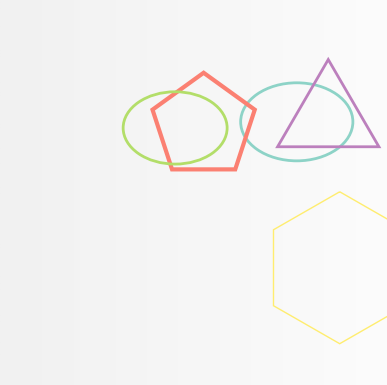[{"shape": "oval", "thickness": 2, "radius": 0.72, "center": [0.766, 0.684]}, {"shape": "pentagon", "thickness": 3, "radius": 0.69, "center": [0.526, 0.672]}, {"shape": "oval", "thickness": 2, "radius": 0.67, "center": [0.452, 0.668]}, {"shape": "triangle", "thickness": 2, "radius": 0.76, "center": [0.847, 0.694]}, {"shape": "hexagon", "thickness": 1, "radius": 0.99, "center": [0.877, 0.305]}]